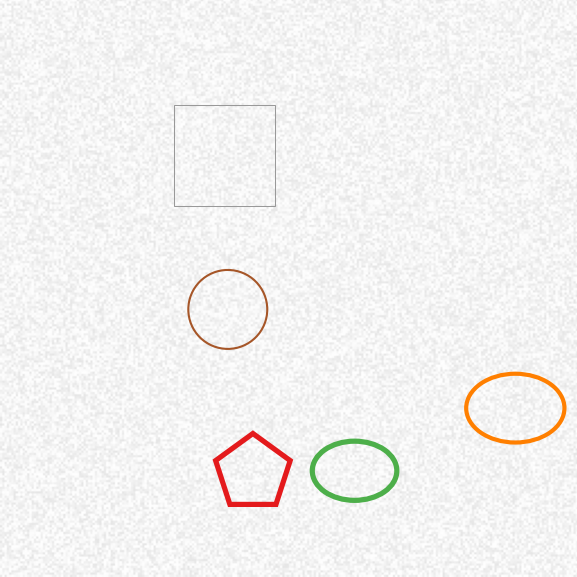[{"shape": "pentagon", "thickness": 2.5, "radius": 0.34, "center": [0.438, 0.181]}, {"shape": "oval", "thickness": 2.5, "radius": 0.37, "center": [0.614, 0.184]}, {"shape": "oval", "thickness": 2, "radius": 0.43, "center": [0.892, 0.292]}, {"shape": "circle", "thickness": 1, "radius": 0.34, "center": [0.394, 0.463]}, {"shape": "square", "thickness": 0.5, "radius": 0.44, "center": [0.389, 0.73]}]